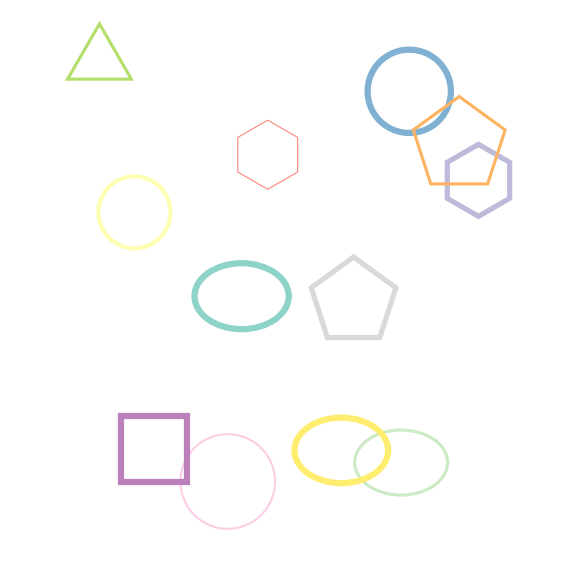[{"shape": "oval", "thickness": 3, "radius": 0.41, "center": [0.418, 0.486]}, {"shape": "circle", "thickness": 2, "radius": 0.31, "center": [0.233, 0.631]}, {"shape": "hexagon", "thickness": 2.5, "radius": 0.31, "center": [0.829, 0.687]}, {"shape": "hexagon", "thickness": 0.5, "radius": 0.3, "center": [0.464, 0.731]}, {"shape": "circle", "thickness": 3, "radius": 0.36, "center": [0.709, 0.841]}, {"shape": "pentagon", "thickness": 1.5, "radius": 0.42, "center": [0.795, 0.748]}, {"shape": "triangle", "thickness": 1.5, "radius": 0.32, "center": [0.172, 0.894]}, {"shape": "circle", "thickness": 1, "radius": 0.41, "center": [0.394, 0.165]}, {"shape": "pentagon", "thickness": 2.5, "radius": 0.39, "center": [0.612, 0.477]}, {"shape": "square", "thickness": 3, "radius": 0.29, "center": [0.267, 0.221]}, {"shape": "oval", "thickness": 1.5, "radius": 0.4, "center": [0.695, 0.198]}, {"shape": "oval", "thickness": 3, "radius": 0.41, "center": [0.591, 0.219]}]